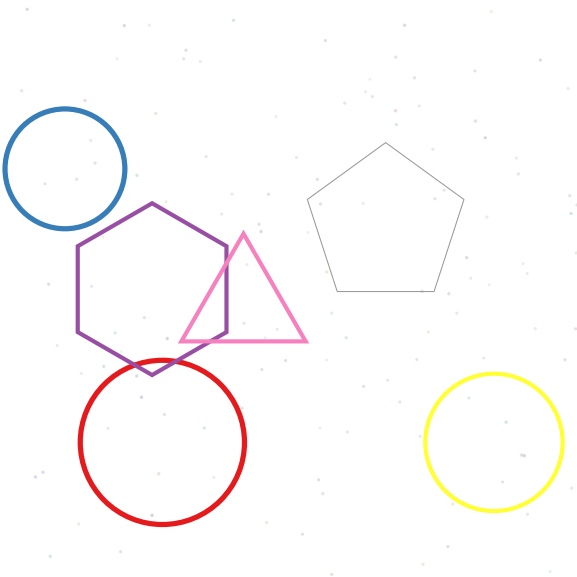[{"shape": "circle", "thickness": 2.5, "radius": 0.71, "center": [0.281, 0.233]}, {"shape": "circle", "thickness": 2.5, "radius": 0.52, "center": [0.112, 0.707]}, {"shape": "hexagon", "thickness": 2, "radius": 0.74, "center": [0.263, 0.498]}, {"shape": "circle", "thickness": 2, "radius": 0.59, "center": [0.855, 0.233]}, {"shape": "triangle", "thickness": 2, "radius": 0.62, "center": [0.422, 0.47]}, {"shape": "pentagon", "thickness": 0.5, "radius": 0.71, "center": [0.668, 0.61]}]